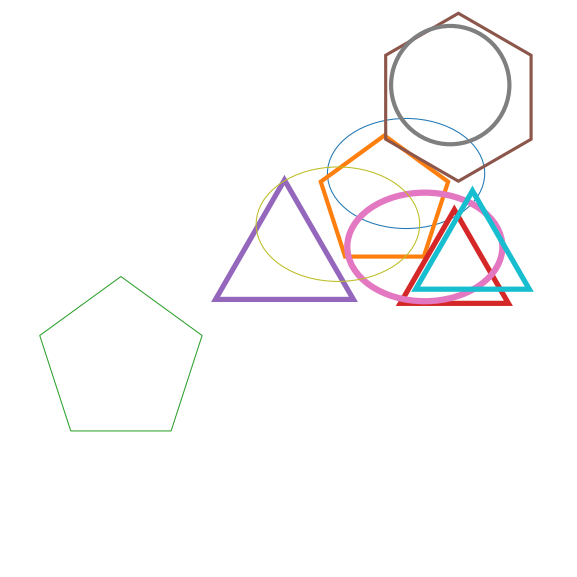[{"shape": "oval", "thickness": 0.5, "radius": 0.68, "center": [0.703, 0.699]}, {"shape": "pentagon", "thickness": 2, "radius": 0.58, "center": [0.666, 0.649]}, {"shape": "pentagon", "thickness": 0.5, "radius": 0.74, "center": [0.209, 0.373]}, {"shape": "triangle", "thickness": 2.5, "radius": 0.54, "center": [0.787, 0.528]}, {"shape": "triangle", "thickness": 2.5, "radius": 0.69, "center": [0.493, 0.55]}, {"shape": "hexagon", "thickness": 1.5, "radius": 0.73, "center": [0.794, 0.831]}, {"shape": "oval", "thickness": 3, "radius": 0.67, "center": [0.736, 0.572]}, {"shape": "circle", "thickness": 2, "radius": 0.51, "center": [0.78, 0.852]}, {"shape": "oval", "thickness": 0.5, "radius": 0.71, "center": [0.585, 0.611]}, {"shape": "triangle", "thickness": 2.5, "radius": 0.57, "center": [0.818, 0.555]}]